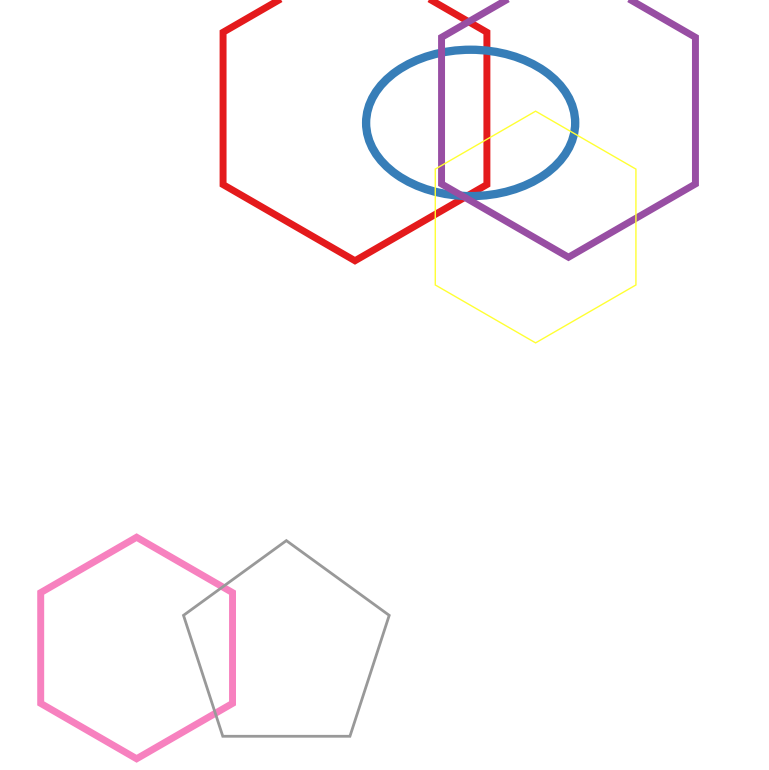[{"shape": "hexagon", "thickness": 2.5, "radius": 0.99, "center": [0.461, 0.859]}, {"shape": "oval", "thickness": 3, "radius": 0.68, "center": [0.611, 0.84]}, {"shape": "hexagon", "thickness": 2.5, "radius": 0.95, "center": [0.738, 0.856]}, {"shape": "hexagon", "thickness": 0.5, "radius": 0.75, "center": [0.696, 0.705]}, {"shape": "hexagon", "thickness": 2.5, "radius": 0.72, "center": [0.177, 0.158]}, {"shape": "pentagon", "thickness": 1, "radius": 0.7, "center": [0.372, 0.157]}]